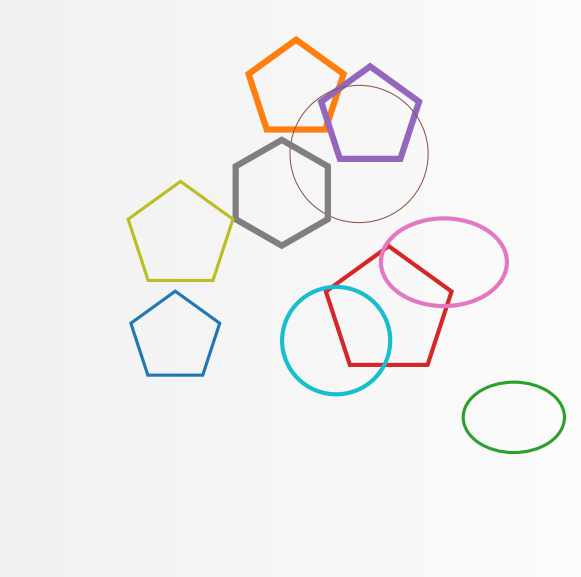[{"shape": "pentagon", "thickness": 1.5, "radius": 0.4, "center": [0.302, 0.415]}, {"shape": "pentagon", "thickness": 3, "radius": 0.43, "center": [0.509, 0.844]}, {"shape": "oval", "thickness": 1.5, "radius": 0.44, "center": [0.884, 0.276]}, {"shape": "pentagon", "thickness": 2, "radius": 0.57, "center": [0.669, 0.459]}, {"shape": "pentagon", "thickness": 3, "radius": 0.44, "center": [0.637, 0.796]}, {"shape": "circle", "thickness": 0.5, "radius": 0.59, "center": [0.618, 0.733]}, {"shape": "oval", "thickness": 2, "radius": 0.54, "center": [0.764, 0.545]}, {"shape": "hexagon", "thickness": 3, "radius": 0.46, "center": [0.485, 0.665]}, {"shape": "pentagon", "thickness": 1.5, "radius": 0.47, "center": [0.311, 0.59]}, {"shape": "circle", "thickness": 2, "radius": 0.47, "center": [0.578, 0.409]}]